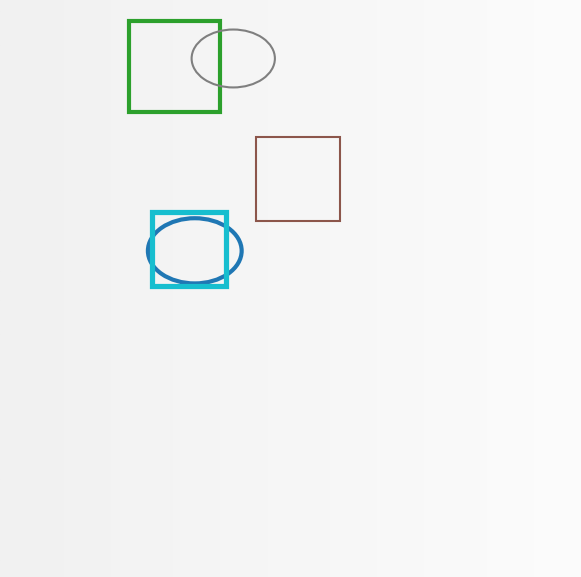[{"shape": "oval", "thickness": 2, "radius": 0.4, "center": [0.335, 0.565]}, {"shape": "square", "thickness": 2, "radius": 0.39, "center": [0.301, 0.884]}, {"shape": "square", "thickness": 1, "radius": 0.36, "center": [0.513, 0.689]}, {"shape": "oval", "thickness": 1, "radius": 0.36, "center": [0.401, 0.898]}, {"shape": "square", "thickness": 2.5, "radius": 0.32, "center": [0.325, 0.569]}]